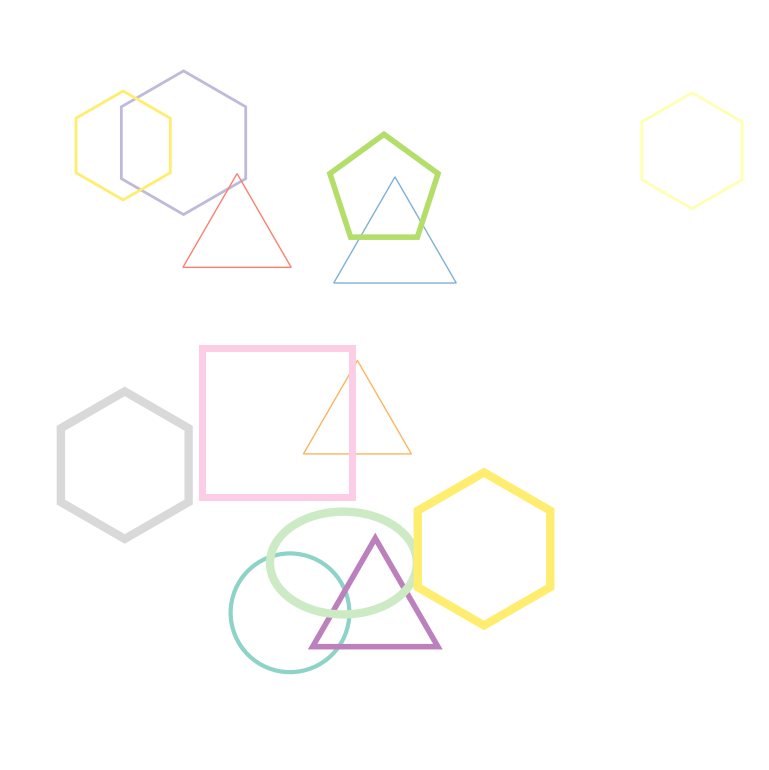[{"shape": "circle", "thickness": 1.5, "radius": 0.39, "center": [0.377, 0.204]}, {"shape": "hexagon", "thickness": 1, "radius": 0.38, "center": [0.899, 0.804]}, {"shape": "hexagon", "thickness": 1, "radius": 0.47, "center": [0.238, 0.815]}, {"shape": "triangle", "thickness": 0.5, "radius": 0.41, "center": [0.308, 0.693]}, {"shape": "triangle", "thickness": 0.5, "radius": 0.46, "center": [0.513, 0.678]}, {"shape": "triangle", "thickness": 0.5, "radius": 0.4, "center": [0.464, 0.451]}, {"shape": "pentagon", "thickness": 2, "radius": 0.37, "center": [0.499, 0.752]}, {"shape": "square", "thickness": 2.5, "radius": 0.49, "center": [0.36, 0.451]}, {"shape": "hexagon", "thickness": 3, "radius": 0.48, "center": [0.162, 0.396]}, {"shape": "triangle", "thickness": 2, "radius": 0.47, "center": [0.487, 0.207]}, {"shape": "oval", "thickness": 3, "radius": 0.48, "center": [0.446, 0.269]}, {"shape": "hexagon", "thickness": 3, "radius": 0.5, "center": [0.629, 0.287]}, {"shape": "hexagon", "thickness": 1, "radius": 0.35, "center": [0.16, 0.811]}]